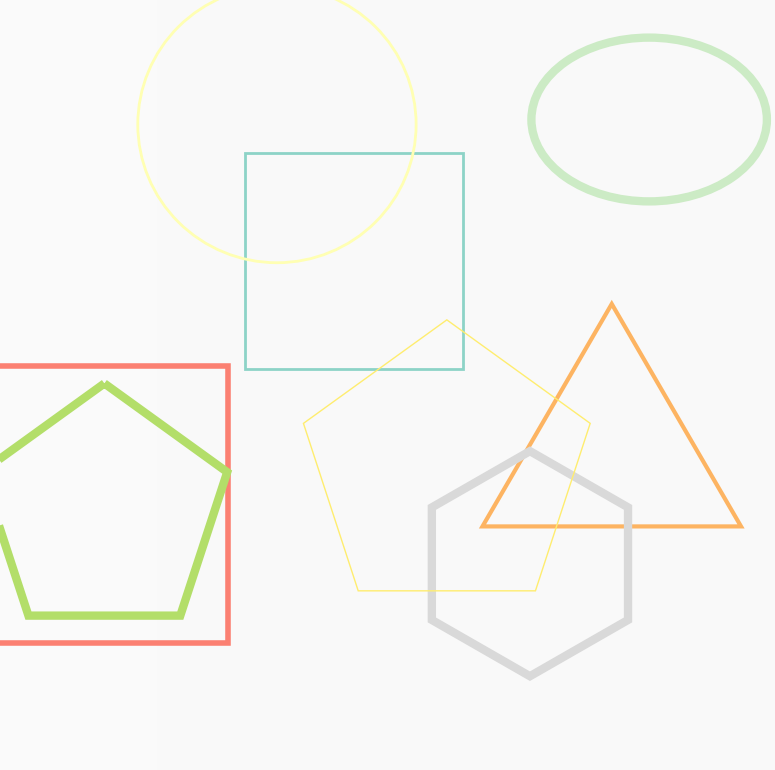[{"shape": "square", "thickness": 1, "radius": 0.7, "center": [0.457, 0.661]}, {"shape": "circle", "thickness": 1, "radius": 0.9, "center": [0.357, 0.838]}, {"shape": "square", "thickness": 2, "radius": 0.9, "center": [0.114, 0.344]}, {"shape": "triangle", "thickness": 1.5, "radius": 0.96, "center": [0.789, 0.413]}, {"shape": "pentagon", "thickness": 3, "radius": 0.83, "center": [0.135, 0.335]}, {"shape": "hexagon", "thickness": 3, "radius": 0.73, "center": [0.684, 0.268]}, {"shape": "oval", "thickness": 3, "radius": 0.76, "center": [0.838, 0.845]}, {"shape": "pentagon", "thickness": 0.5, "radius": 0.97, "center": [0.577, 0.39]}]